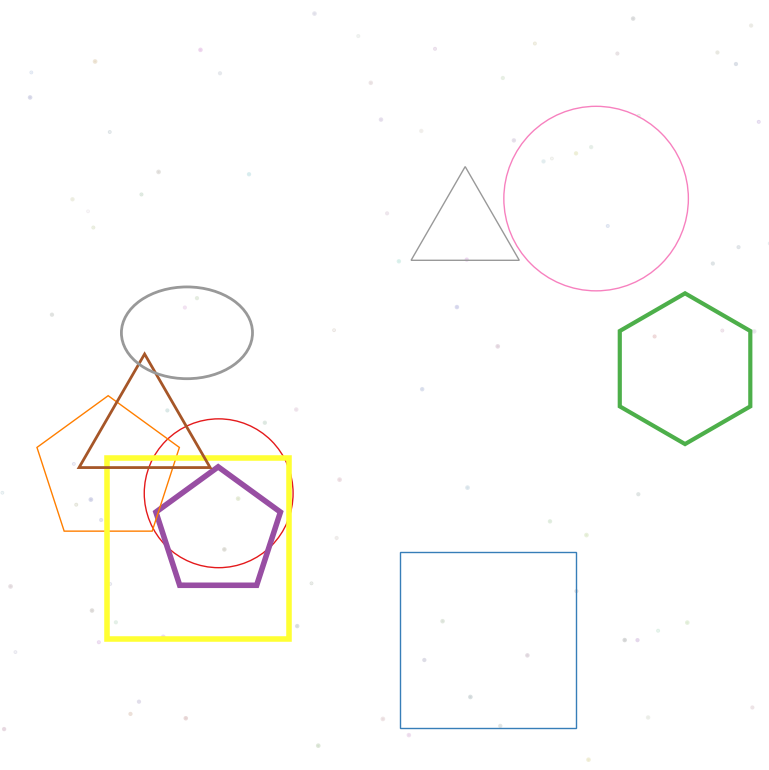[{"shape": "circle", "thickness": 0.5, "radius": 0.48, "center": [0.284, 0.359]}, {"shape": "square", "thickness": 0.5, "radius": 0.57, "center": [0.634, 0.168]}, {"shape": "hexagon", "thickness": 1.5, "radius": 0.49, "center": [0.89, 0.521]}, {"shape": "pentagon", "thickness": 2, "radius": 0.43, "center": [0.283, 0.309]}, {"shape": "pentagon", "thickness": 0.5, "radius": 0.49, "center": [0.14, 0.389]}, {"shape": "square", "thickness": 2, "radius": 0.59, "center": [0.257, 0.287]}, {"shape": "triangle", "thickness": 1, "radius": 0.49, "center": [0.188, 0.442]}, {"shape": "circle", "thickness": 0.5, "radius": 0.6, "center": [0.774, 0.742]}, {"shape": "oval", "thickness": 1, "radius": 0.43, "center": [0.243, 0.568]}, {"shape": "triangle", "thickness": 0.5, "radius": 0.41, "center": [0.604, 0.703]}]